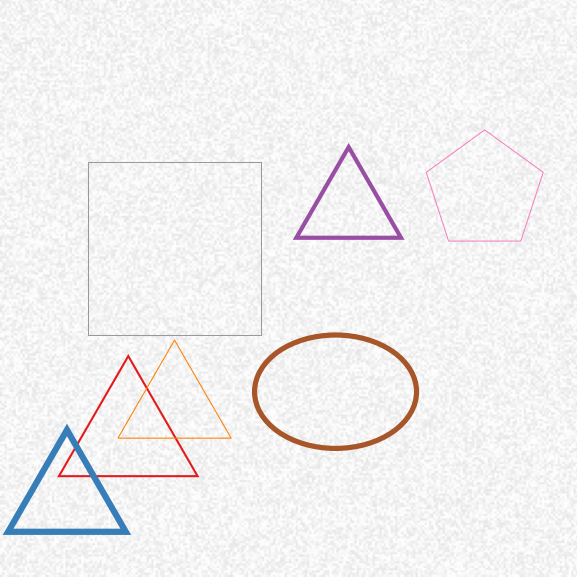[{"shape": "triangle", "thickness": 1, "radius": 0.69, "center": [0.222, 0.244]}, {"shape": "triangle", "thickness": 3, "radius": 0.59, "center": [0.116, 0.137]}, {"shape": "triangle", "thickness": 2, "radius": 0.52, "center": [0.604, 0.64]}, {"shape": "triangle", "thickness": 0.5, "radius": 0.57, "center": [0.302, 0.297]}, {"shape": "oval", "thickness": 2.5, "radius": 0.7, "center": [0.581, 0.321]}, {"shape": "pentagon", "thickness": 0.5, "radius": 0.53, "center": [0.839, 0.668]}, {"shape": "square", "thickness": 0.5, "radius": 0.75, "center": [0.303, 0.569]}]